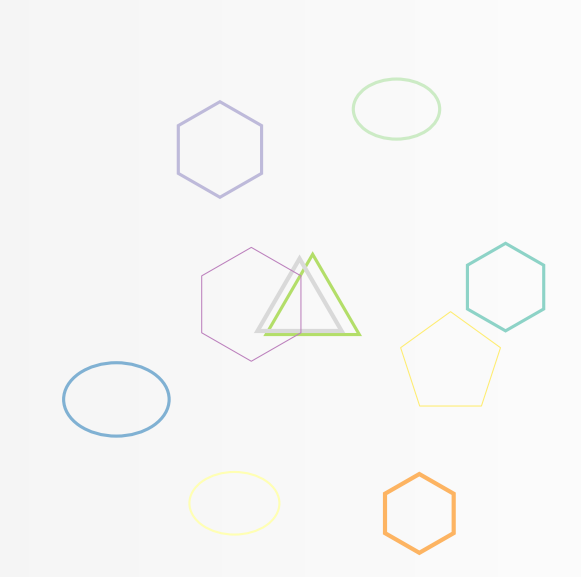[{"shape": "hexagon", "thickness": 1.5, "radius": 0.38, "center": [0.87, 0.502]}, {"shape": "oval", "thickness": 1, "radius": 0.39, "center": [0.403, 0.128]}, {"shape": "hexagon", "thickness": 1.5, "radius": 0.41, "center": [0.378, 0.74]}, {"shape": "oval", "thickness": 1.5, "radius": 0.45, "center": [0.2, 0.308]}, {"shape": "hexagon", "thickness": 2, "radius": 0.34, "center": [0.721, 0.11]}, {"shape": "triangle", "thickness": 1.5, "radius": 0.46, "center": [0.538, 0.466]}, {"shape": "triangle", "thickness": 2, "radius": 0.42, "center": [0.515, 0.468]}, {"shape": "hexagon", "thickness": 0.5, "radius": 0.49, "center": [0.432, 0.472]}, {"shape": "oval", "thickness": 1.5, "radius": 0.37, "center": [0.682, 0.81]}, {"shape": "pentagon", "thickness": 0.5, "radius": 0.45, "center": [0.775, 0.369]}]